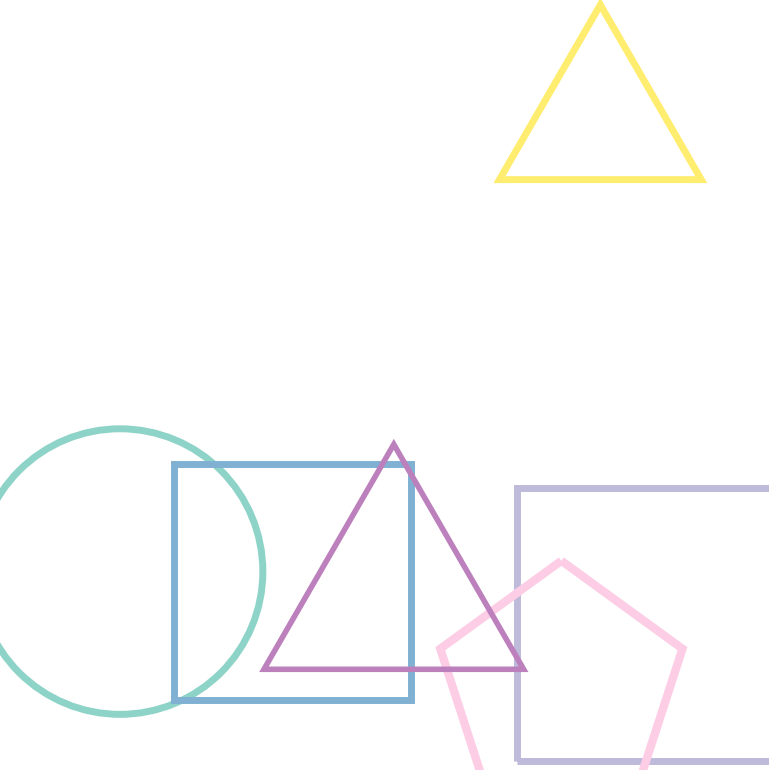[{"shape": "circle", "thickness": 2.5, "radius": 0.93, "center": [0.156, 0.258]}, {"shape": "square", "thickness": 2.5, "radius": 0.89, "center": [0.848, 0.189]}, {"shape": "square", "thickness": 2.5, "radius": 0.77, "center": [0.38, 0.245]}, {"shape": "pentagon", "thickness": 3, "radius": 0.83, "center": [0.729, 0.106]}, {"shape": "triangle", "thickness": 2, "radius": 0.97, "center": [0.511, 0.228]}, {"shape": "triangle", "thickness": 2.5, "radius": 0.76, "center": [0.78, 0.842]}]